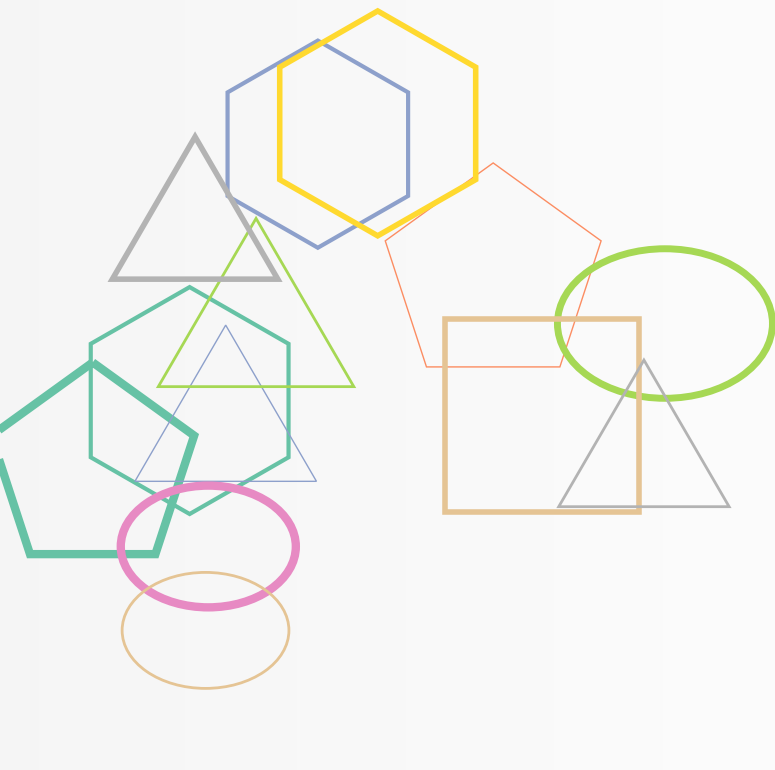[{"shape": "pentagon", "thickness": 3, "radius": 0.69, "center": [0.12, 0.392]}, {"shape": "hexagon", "thickness": 1.5, "radius": 0.74, "center": [0.245, 0.48]}, {"shape": "pentagon", "thickness": 0.5, "radius": 0.73, "center": [0.636, 0.642]}, {"shape": "hexagon", "thickness": 1.5, "radius": 0.67, "center": [0.41, 0.813]}, {"shape": "triangle", "thickness": 0.5, "radius": 0.68, "center": [0.291, 0.443]}, {"shape": "oval", "thickness": 3, "radius": 0.56, "center": [0.269, 0.29]}, {"shape": "triangle", "thickness": 1, "radius": 0.73, "center": [0.33, 0.571]}, {"shape": "oval", "thickness": 2.5, "radius": 0.69, "center": [0.858, 0.58]}, {"shape": "hexagon", "thickness": 2, "radius": 0.73, "center": [0.487, 0.84]}, {"shape": "square", "thickness": 2, "radius": 0.63, "center": [0.7, 0.46]}, {"shape": "oval", "thickness": 1, "radius": 0.54, "center": [0.265, 0.181]}, {"shape": "triangle", "thickness": 1, "radius": 0.63, "center": [0.831, 0.405]}, {"shape": "triangle", "thickness": 2, "radius": 0.62, "center": [0.252, 0.699]}]